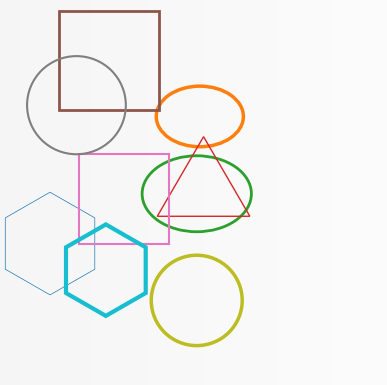[{"shape": "hexagon", "thickness": 0.5, "radius": 0.67, "center": [0.129, 0.367]}, {"shape": "oval", "thickness": 2.5, "radius": 0.56, "center": [0.516, 0.698]}, {"shape": "oval", "thickness": 2, "radius": 0.71, "center": [0.508, 0.497]}, {"shape": "triangle", "thickness": 1, "radius": 0.69, "center": [0.525, 0.507]}, {"shape": "square", "thickness": 2, "radius": 0.64, "center": [0.282, 0.843]}, {"shape": "square", "thickness": 1.5, "radius": 0.58, "center": [0.32, 0.483]}, {"shape": "circle", "thickness": 1.5, "radius": 0.64, "center": [0.197, 0.727]}, {"shape": "circle", "thickness": 2.5, "radius": 0.59, "center": [0.508, 0.22]}, {"shape": "hexagon", "thickness": 3, "radius": 0.59, "center": [0.273, 0.298]}]